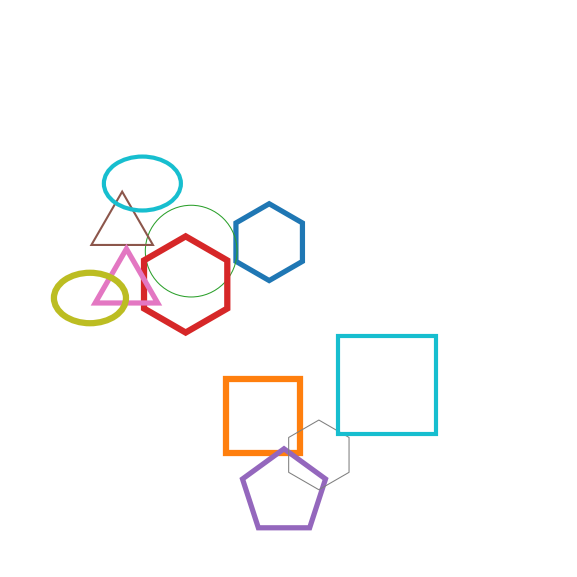[{"shape": "hexagon", "thickness": 2.5, "radius": 0.33, "center": [0.466, 0.58]}, {"shape": "square", "thickness": 3, "radius": 0.32, "center": [0.455, 0.279]}, {"shape": "circle", "thickness": 0.5, "radius": 0.4, "center": [0.331, 0.564]}, {"shape": "hexagon", "thickness": 3, "radius": 0.42, "center": [0.321, 0.507]}, {"shape": "pentagon", "thickness": 2.5, "radius": 0.38, "center": [0.492, 0.146]}, {"shape": "triangle", "thickness": 1, "radius": 0.31, "center": [0.212, 0.606]}, {"shape": "triangle", "thickness": 2.5, "radius": 0.31, "center": [0.219, 0.506]}, {"shape": "hexagon", "thickness": 0.5, "radius": 0.3, "center": [0.552, 0.211]}, {"shape": "oval", "thickness": 3, "radius": 0.31, "center": [0.156, 0.483]}, {"shape": "oval", "thickness": 2, "radius": 0.33, "center": [0.247, 0.681]}, {"shape": "square", "thickness": 2, "radius": 0.42, "center": [0.671, 0.333]}]